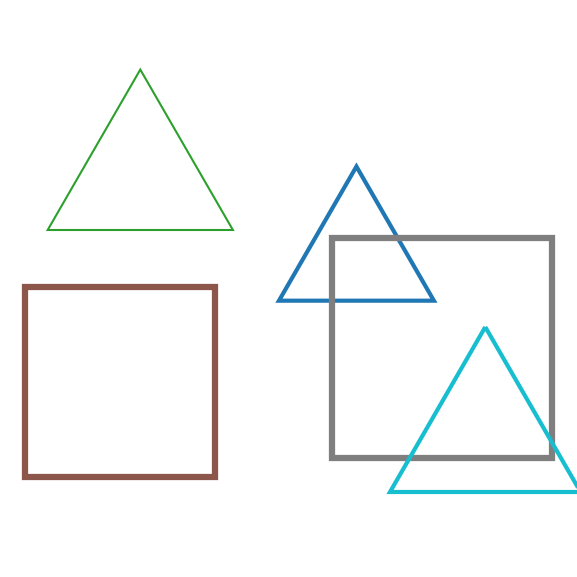[{"shape": "triangle", "thickness": 2, "radius": 0.77, "center": [0.617, 0.556]}, {"shape": "triangle", "thickness": 1, "radius": 0.93, "center": [0.243, 0.693]}, {"shape": "square", "thickness": 3, "radius": 0.82, "center": [0.207, 0.338]}, {"shape": "square", "thickness": 3, "radius": 0.95, "center": [0.766, 0.397]}, {"shape": "triangle", "thickness": 2, "radius": 0.95, "center": [0.84, 0.242]}]